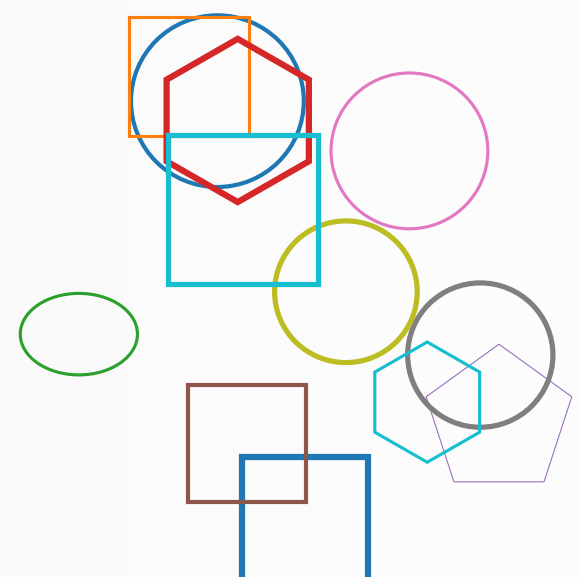[{"shape": "circle", "thickness": 2, "radius": 0.74, "center": [0.374, 0.824]}, {"shape": "square", "thickness": 3, "radius": 0.54, "center": [0.524, 0.101]}, {"shape": "square", "thickness": 1.5, "radius": 0.52, "center": [0.325, 0.866]}, {"shape": "oval", "thickness": 1.5, "radius": 0.5, "center": [0.136, 0.421]}, {"shape": "hexagon", "thickness": 3, "radius": 0.71, "center": [0.409, 0.791]}, {"shape": "pentagon", "thickness": 0.5, "radius": 0.66, "center": [0.858, 0.271]}, {"shape": "square", "thickness": 2, "radius": 0.51, "center": [0.425, 0.231]}, {"shape": "circle", "thickness": 1.5, "radius": 0.67, "center": [0.704, 0.738]}, {"shape": "circle", "thickness": 2.5, "radius": 0.62, "center": [0.826, 0.384]}, {"shape": "circle", "thickness": 2.5, "radius": 0.61, "center": [0.595, 0.494]}, {"shape": "hexagon", "thickness": 1.5, "radius": 0.52, "center": [0.735, 0.303]}, {"shape": "square", "thickness": 2.5, "radius": 0.65, "center": [0.419, 0.637]}]